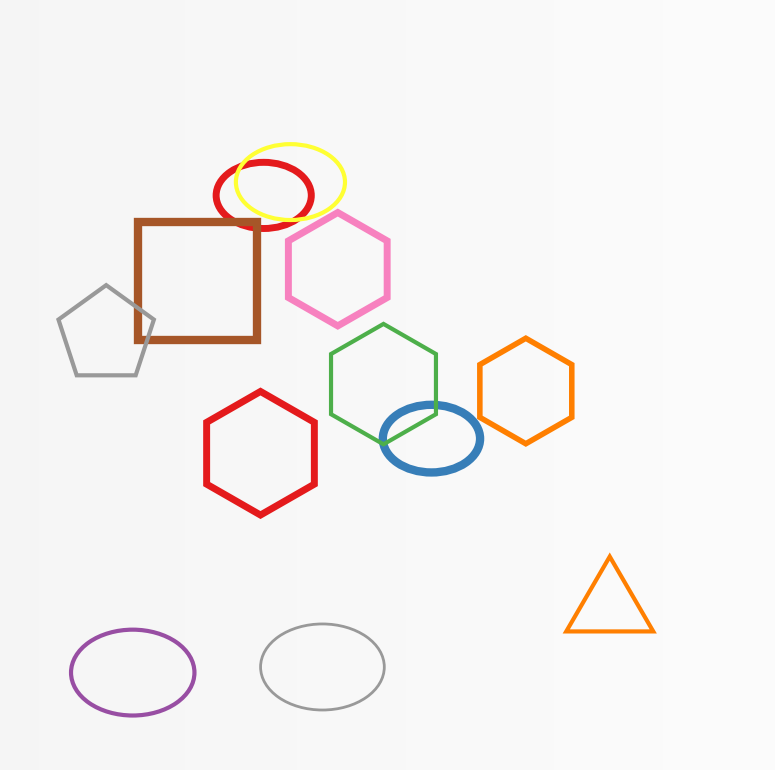[{"shape": "oval", "thickness": 2.5, "radius": 0.31, "center": [0.34, 0.746]}, {"shape": "hexagon", "thickness": 2.5, "radius": 0.4, "center": [0.336, 0.411]}, {"shape": "oval", "thickness": 3, "radius": 0.31, "center": [0.557, 0.43]}, {"shape": "hexagon", "thickness": 1.5, "radius": 0.39, "center": [0.495, 0.501]}, {"shape": "oval", "thickness": 1.5, "radius": 0.4, "center": [0.171, 0.127]}, {"shape": "hexagon", "thickness": 2, "radius": 0.34, "center": [0.678, 0.492]}, {"shape": "triangle", "thickness": 1.5, "radius": 0.32, "center": [0.787, 0.212]}, {"shape": "oval", "thickness": 1.5, "radius": 0.35, "center": [0.375, 0.764]}, {"shape": "square", "thickness": 3, "radius": 0.38, "center": [0.255, 0.635]}, {"shape": "hexagon", "thickness": 2.5, "radius": 0.37, "center": [0.436, 0.65]}, {"shape": "oval", "thickness": 1, "radius": 0.4, "center": [0.416, 0.134]}, {"shape": "pentagon", "thickness": 1.5, "radius": 0.32, "center": [0.137, 0.565]}]